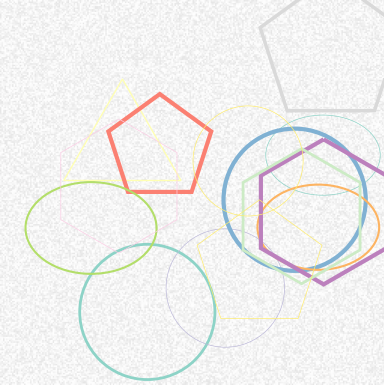[{"shape": "circle", "thickness": 2, "radius": 0.88, "center": [0.383, 0.19]}, {"shape": "oval", "thickness": 0.5, "radius": 0.74, "center": [0.839, 0.597]}, {"shape": "triangle", "thickness": 1, "radius": 0.88, "center": [0.318, 0.619]}, {"shape": "circle", "thickness": 0.5, "radius": 0.77, "center": [0.585, 0.252]}, {"shape": "pentagon", "thickness": 3, "radius": 0.7, "center": [0.415, 0.615]}, {"shape": "circle", "thickness": 3, "radius": 0.92, "center": [0.765, 0.481]}, {"shape": "oval", "thickness": 1.5, "radius": 0.79, "center": [0.827, 0.41]}, {"shape": "oval", "thickness": 1.5, "radius": 0.85, "center": [0.236, 0.408]}, {"shape": "hexagon", "thickness": 0.5, "radius": 0.87, "center": [0.309, 0.517]}, {"shape": "pentagon", "thickness": 2.5, "radius": 0.96, "center": [0.859, 0.869]}, {"shape": "hexagon", "thickness": 3, "radius": 0.94, "center": [0.841, 0.45]}, {"shape": "hexagon", "thickness": 2, "radius": 0.88, "center": [0.783, 0.438]}, {"shape": "circle", "thickness": 0.5, "radius": 0.71, "center": [0.644, 0.582]}, {"shape": "pentagon", "thickness": 0.5, "radius": 0.85, "center": [0.674, 0.31]}]